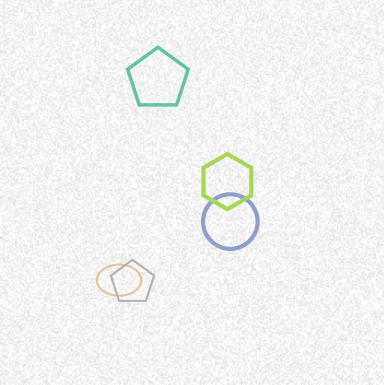[{"shape": "pentagon", "thickness": 2.5, "radius": 0.41, "center": [0.41, 0.794]}, {"shape": "circle", "thickness": 3, "radius": 0.35, "center": [0.598, 0.425]}, {"shape": "hexagon", "thickness": 3, "radius": 0.36, "center": [0.591, 0.528]}, {"shape": "oval", "thickness": 1.5, "radius": 0.29, "center": [0.309, 0.272]}, {"shape": "pentagon", "thickness": 1.5, "radius": 0.3, "center": [0.344, 0.266]}]